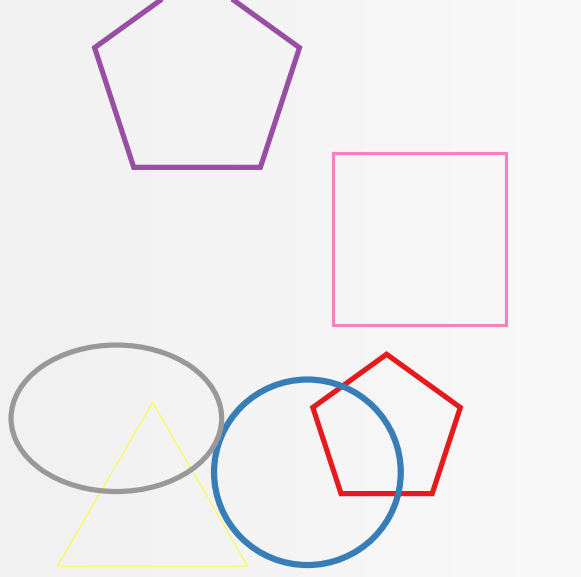[{"shape": "pentagon", "thickness": 2.5, "radius": 0.67, "center": [0.665, 0.252]}, {"shape": "circle", "thickness": 3, "radius": 0.8, "center": [0.529, 0.181]}, {"shape": "pentagon", "thickness": 2.5, "radius": 0.93, "center": [0.339, 0.859]}, {"shape": "triangle", "thickness": 0.5, "radius": 0.94, "center": [0.262, 0.113]}, {"shape": "square", "thickness": 1.5, "radius": 0.75, "center": [0.722, 0.586]}, {"shape": "oval", "thickness": 2.5, "radius": 0.91, "center": [0.2, 0.275]}]